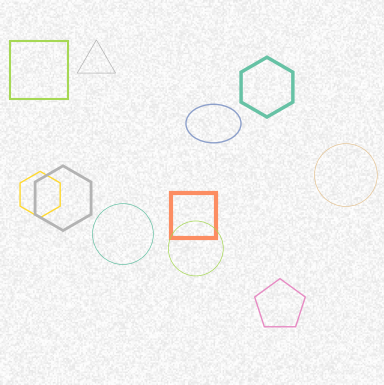[{"shape": "circle", "thickness": 0.5, "radius": 0.4, "center": [0.319, 0.392]}, {"shape": "hexagon", "thickness": 2.5, "radius": 0.39, "center": [0.693, 0.774]}, {"shape": "square", "thickness": 3, "radius": 0.29, "center": [0.503, 0.44]}, {"shape": "oval", "thickness": 1, "radius": 0.36, "center": [0.554, 0.679]}, {"shape": "pentagon", "thickness": 1, "radius": 0.35, "center": [0.727, 0.207]}, {"shape": "square", "thickness": 1.5, "radius": 0.38, "center": [0.102, 0.817]}, {"shape": "circle", "thickness": 0.5, "radius": 0.36, "center": [0.509, 0.355]}, {"shape": "hexagon", "thickness": 1, "radius": 0.3, "center": [0.104, 0.495]}, {"shape": "circle", "thickness": 0.5, "radius": 0.41, "center": [0.898, 0.545]}, {"shape": "triangle", "thickness": 0.5, "radius": 0.29, "center": [0.25, 0.839]}, {"shape": "hexagon", "thickness": 2, "radius": 0.42, "center": [0.164, 0.485]}]